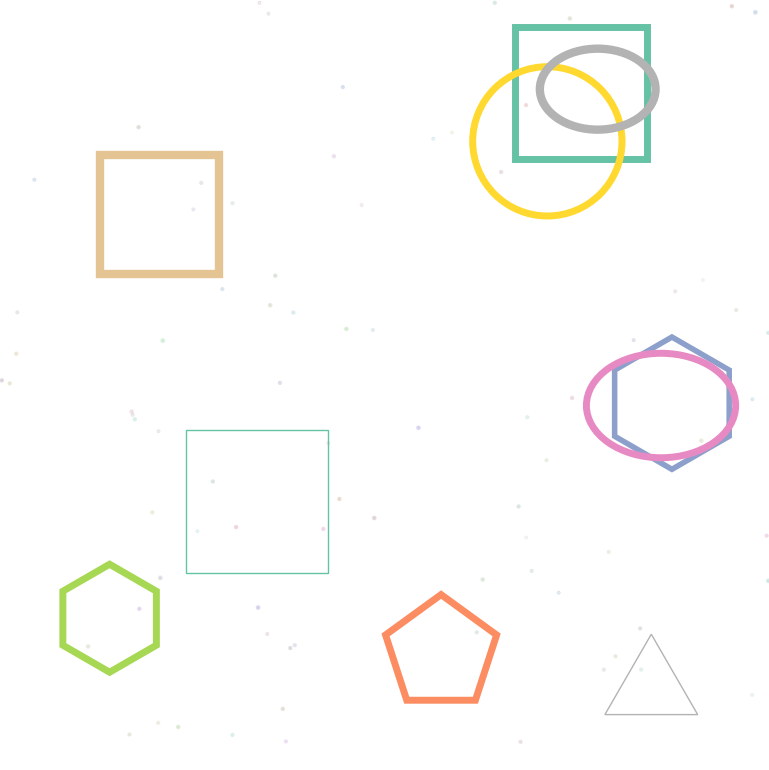[{"shape": "square", "thickness": 0.5, "radius": 0.46, "center": [0.334, 0.349]}, {"shape": "square", "thickness": 2.5, "radius": 0.43, "center": [0.755, 0.879]}, {"shape": "pentagon", "thickness": 2.5, "radius": 0.38, "center": [0.573, 0.152]}, {"shape": "hexagon", "thickness": 2, "radius": 0.43, "center": [0.873, 0.476]}, {"shape": "oval", "thickness": 2.5, "radius": 0.48, "center": [0.858, 0.473]}, {"shape": "hexagon", "thickness": 2.5, "radius": 0.35, "center": [0.142, 0.197]}, {"shape": "circle", "thickness": 2.5, "radius": 0.48, "center": [0.711, 0.816]}, {"shape": "square", "thickness": 3, "radius": 0.39, "center": [0.207, 0.722]}, {"shape": "oval", "thickness": 3, "radius": 0.38, "center": [0.776, 0.884]}, {"shape": "triangle", "thickness": 0.5, "radius": 0.35, "center": [0.846, 0.107]}]